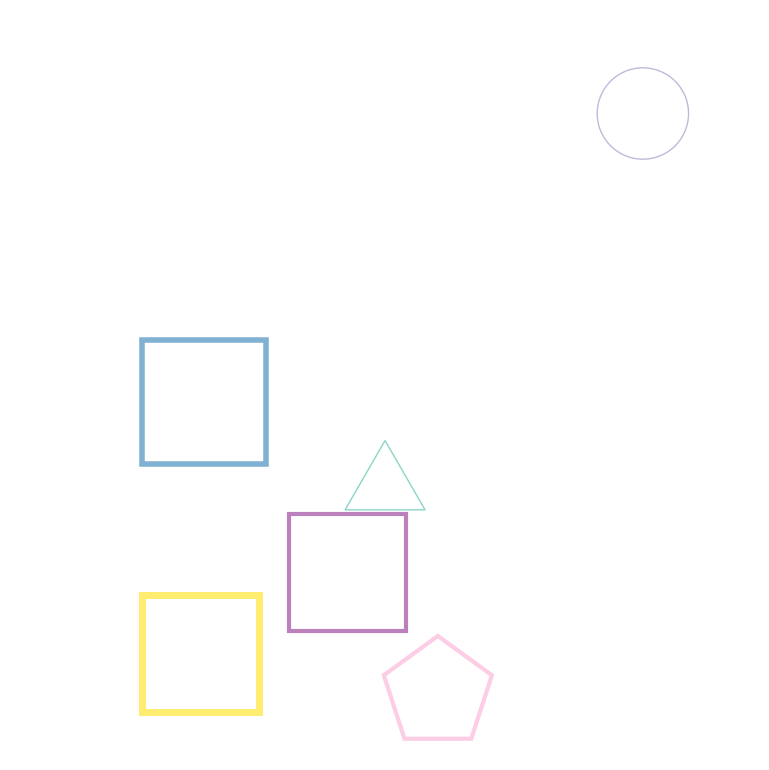[{"shape": "triangle", "thickness": 0.5, "radius": 0.3, "center": [0.5, 0.368]}, {"shape": "circle", "thickness": 0.5, "radius": 0.3, "center": [0.835, 0.853]}, {"shape": "square", "thickness": 2, "radius": 0.4, "center": [0.265, 0.478]}, {"shape": "pentagon", "thickness": 1.5, "radius": 0.37, "center": [0.569, 0.1]}, {"shape": "square", "thickness": 1.5, "radius": 0.38, "center": [0.451, 0.256]}, {"shape": "square", "thickness": 2.5, "radius": 0.38, "center": [0.26, 0.151]}]